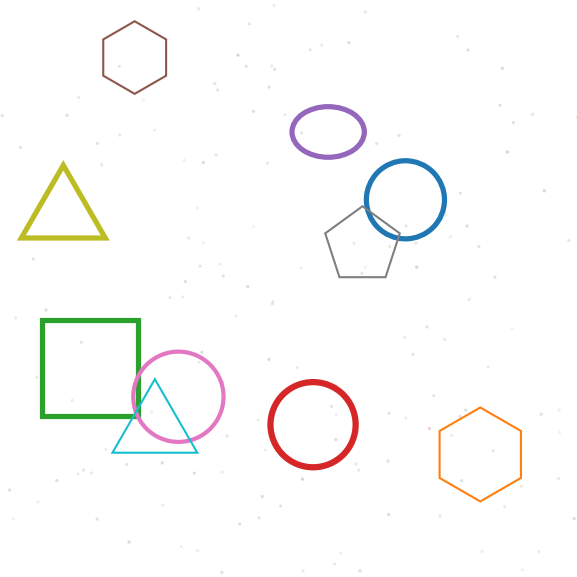[{"shape": "circle", "thickness": 2.5, "radius": 0.34, "center": [0.702, 0.653]}, {"shape": "hexagon", "thickness": 1, "radius": 0.41, "center": [0.832, 0.212]}, {"shape": "square", "thickness": 2.5, "radius": 0.41, "center": [0.155, 0.362]}, {"shape": "circle", "thickness": 3, "radius": 0.37, "center": [0.542, 0.264]}, {"shape": "oval", "thickness": 2.5, "radius": 0.31, "center": [0.568, 0.771]}, {"shape": "hexagon", "thickness": 1, "radius": 0.31, "center": [0.233, 0.899]}, {"shape": "circle", "thickness": 2, "radius": 0.39, "center": [0.309, 0.312]}, {"shape": "pentagon", "thickness": 1, "radius": 0.34, "center": [0.628, 0.574]}, {"shape": "triangle", "thickness": 2.5, "radius": 0.42, "center": [0.11, 0.629]}, {"shape": "triangle", "thickness": 1, "radius": 0.42, "center": [0.268, 0.258]}]